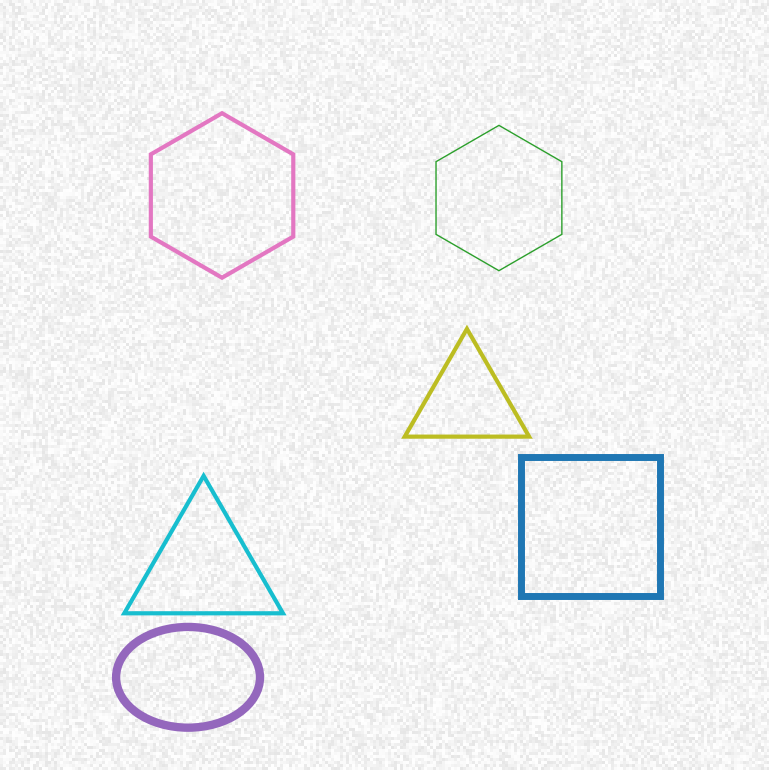[{"shape": "square", "thickness": 2.5, "radius": 0.45, "center": [0.767, 0.317]}, {"shape": "hexagon", "thickness": 0.5, "radius": 0.47, "center": [0.648, 0.743]}, {"shape": "oval", "thickness": 3, "radius": 0.47, "center": [0.244, 0.12]}, {"shape": "hexagon", "thickness": 1.5, "radius": 0.53, "center": [0.288, 0.746]}, {"shape": "triangle", "thickness": 1.5, "radius": 0.47, "center": [0.606, 0.48]}, {"shape": "triangle", "thickness": 1.5, "radius": 0.59, "center": [0.264, 0.263]}]